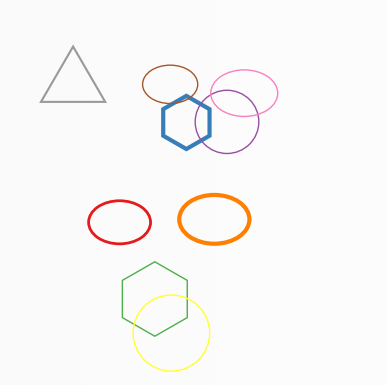[{"shape": "oval", "thickness": 2, "radius": 0.4, "center": [0.309, 0.423]}, {"shape": "hexagon", "thickness": 3, "radius": 0.35, "center": [0.481, 0.682]}, {"shape": "hexagon", "thickness": 1, "radius": 0.48, "center": [0.4, 0.223]}, {"shape": "circle", "thickness": 1, "radius": 0.41, "center": [0.586, 0.683]}, {"shape": "oval", "thickness": 3, "radius": 0.45, "center": [0.553, 0.43]}, {"shape": "circle", "thickness": 1, "radius": 0.49, "center": [0.442, 0.135]}, {"shape": "oval", "thickness": 1, "radius": 0.36, "center": [0.439, 0.781]}, {"shape": "oval", "thickness": 1, "radius": 0.43, "center": [0.63, 0.758]}, {"shape": "triangle", "thickness": 1.5, "radius": 0.48, "center": [0.189, 0.783]}]